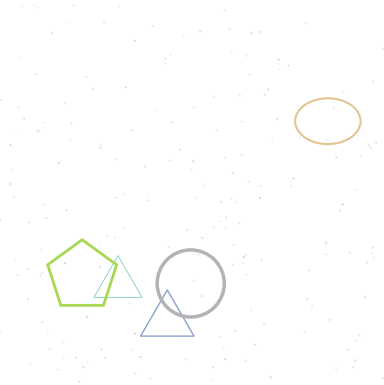[{"shape": "triangle", "thickness": 0.5, "radius": 0.36, "center": [0.307, 0.264]}, {"shape": "triangle", "thickness": 1, "radius": 0.4, "center": [0.435, 0.167]}, {"shape": "pentagon", "thickness": 2, "radius": 0.47, "center": [0.213, 0.283]}, {"shape": "oval", "thickness": 1.5, "radius": 0.42, "center": [0.852, 0.685]}, {"shape": "circle", "thickness": 2.5, "radius": 0.44, "center": [0.495, 0.264]}]